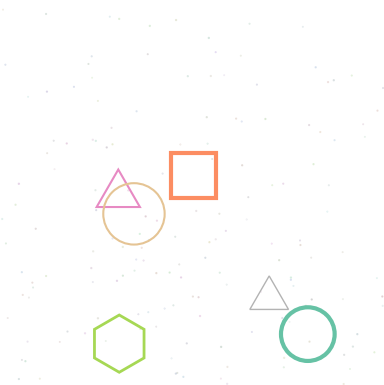[{"shape": "circle", "thickness": 3, "radius": 0.35, "center": [0.8, 0.132]}, {"shape": "square", "thickness": 3, "radius": 0.29, "center": [0.503, 0.543]}, {"shape": "triangle", "thickness": 1.5, "radius": 0.32, "center": [0.307, 0.495]}, {"shape": "hexagon", "thickness": 2, "radius": 0.37, "center": [0.31, 0.107]}, {"shape": "circle", "thickness": 1.5, "radius": 0.4, "center": [0.348, 0.444]}, {"shape": "triangle", "thickness": 1, "radius": 0.29, "center": [0.699, 0.225]}]